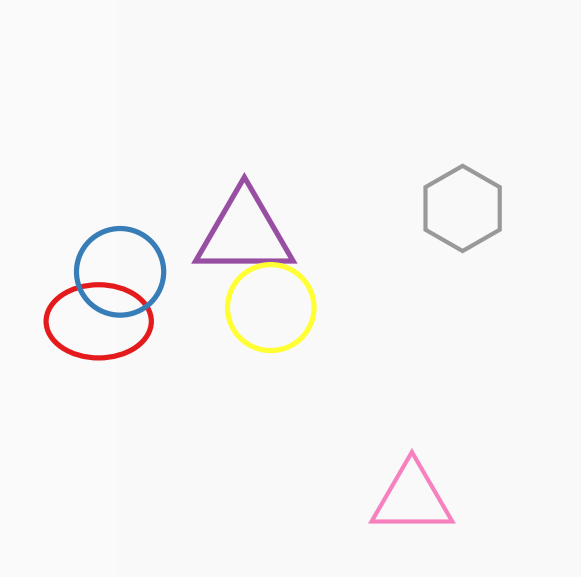[{"shape": "oval", "thickness": 2.5, "radius": 0.45, "center": [0.17, 0.443]}, {"shape": "circle", "thickness": 2.5, "radius": 0.38, "center": [0.207, 0.528]}, {"shape": "triangle", "thickness": 2.5, "radius": 0.48, "center": [0.42, 0.596]}, {"shape": "circle", "thickness": 2.5, "radius": 0.37, "center": [0.466, 0.466]}, {"shape": "triangle", "thickness": 2, "radius": 0.4, "center": [0.709, 0.136]}, {"shape": "hexagon", "thickness": 2, "radius": 0.37, "center": [0.796, 0.638]}]